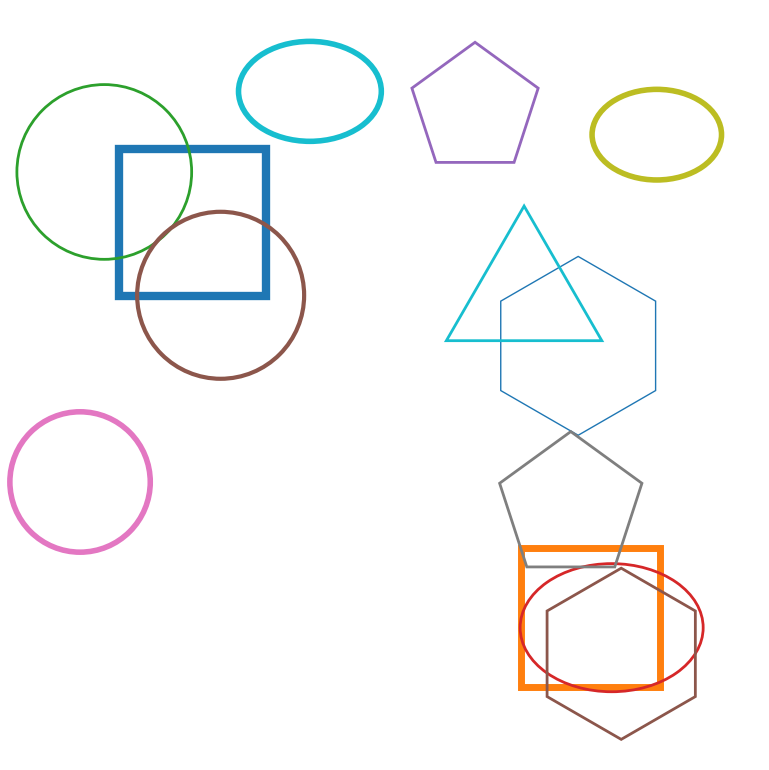[{"shape": "hexagon", "thickness": 0.5, "radius": 0.58, "center": [0.751, 0.551]}, {"shape": "square", "thickness": 3, "radius": 0.48, "center": [0.25, 0.711]}, {"shape": "square", "thickness": 2.5, "radius": 0.45, "center": [0.767, 0.198]}, {"shape": "circle", "thickness": 1, "radius": 0.57, "center": [0.135, 0.777]}, {"shape": "oval", "thickness": 1, "radius": 0.59, "center": [0.794, 0.185]}, {"shape": "pentagon", "thickness": 1, "radius": 0.43, "center": [0.617, 0.859]}, {"shape": "circle", "thickness": 1.5, "radius": 0.54, "center": [0.287, 0.617]}, {"shape": "hexagon", "thickness": 1, "radius": 0.56, "center": [0.807, 0.151]}, {"shape": "circle", "thickness": 2, "radius": 0.46, "center": [0.104, 0.374]}, {"shape": "pentagon", "thickness": 1, "radius": 0.49, "center": [0.741, 0.342]}, {"shape": "oval", "thickness": 2, "radius": 0.42, "center": [0.853, 0.825]}, {"shape": "oval", "thickness": 2, "radius": 0.46, "center": [0.402, 0.881]}, {"shape": "triangle", "thickness": 1, "radius": 0.58, "center": [0.681, 0.616]}]